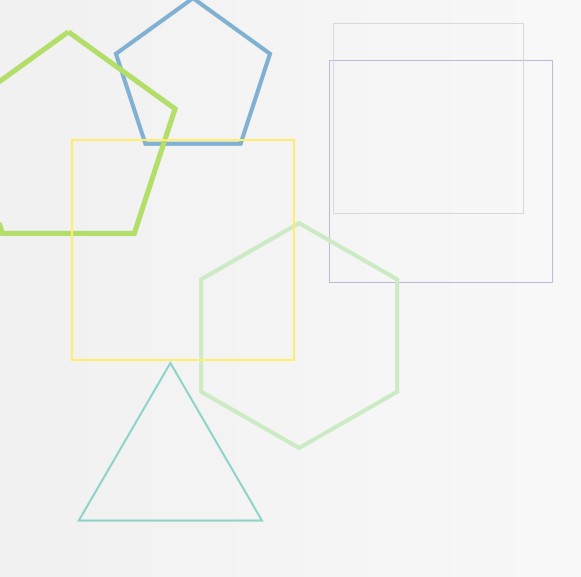[{"shape": "triangle", "thickness": 1, "radius": 0.91, "center": [0.293, 0.189]}, {"shape": "square", "thickness": 0.5, "radius": 0.96, "center": [0.758, 0.703]}, {"shape": "pentagon", "thickness": 2, "radius": 0.7, "center": [0.332, 0.863]}, {"shape": "pentagon", "thickness": 2.5, "radius": 0.96, "center": [0.118, 0.751]}, {"shape": "square", "thickness": 0.5, "radius": 0.82, "center": [0.736, 0.795]}, {"shape": "hexagon", "thickness": 2, "radius": 0.97, "center": [0.515, 0.418]}, {"shape": "square", "thickness": 1, "radius": 0.95, "center": [0.315, 0.566]}]